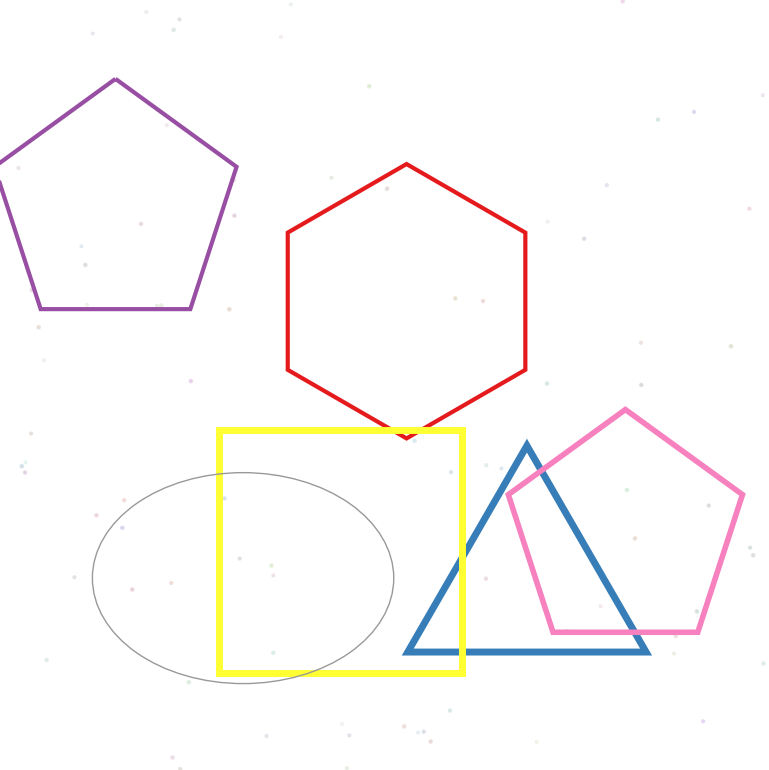[{"shape": "hexagon", "thickness": 1.5, "radius": 0.89, "center": [0.528, 0.609]}, {"shape": "triangle", "thickness": 2.5, "radius": 0.89, "center": [0.684, 0.243]}, {"shape": "pentagon", "thickness": 1.5, "radius": 0.83, "center": [0.15, 0.732]}, {"shape": "square", "thickness": 2.5, "radius": 0.79, "center": [0.442, 0.284]}, {"shape": "pentagon", "thickness": 2, "radius": 0.8, "center": [0.812, 0.308]}, {"shape": "oval", "thickness": 0.5, "radius": 0.98, "center": [0.316, 0.249]}]